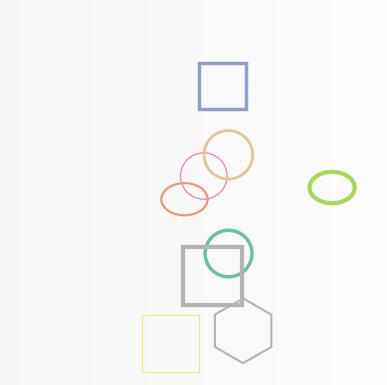[{"shape": "circle", "thickness": 2.5, "radius": 0.3, "center": [0.59, 0.341]}, {"shape": "oval", "thickness": 1.5, "radius": 0.3, "center": [0.476, 0.483]}, {"shape": "square", "thickness": 2.5, "radius": 0.3, "center": [0.574, 0.777]}, {"shape": "circle", "thickness": 1, "radius": 0.3, "center": [0.526, 0.543]}, {"shape": "oval", "thickness": 3, "radius": 0.29, "center": [0.857, 0.513]}, {"shape": "square", "thickness": 0.5, "radius": 0.37, "center": [0.441, 0.108]}, {"shape": "circle", "thickness": 2, "radius": 0.31, "center": [0.589, 0.598]}, {"shape": "hexagon", "thickness": 1.5, "radius": 0.42, "center": [0.627, 0.141]}, {"shape": "square", "thickness": 3, "radius": 0.38, "center": [0.549, 0.284]}]